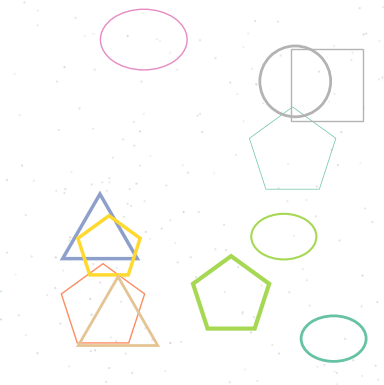[{"shape": "oval", "thickness": 2, "radius": 0.42, "center": [0.867, 0.12]}, {"shape": "pentagon", "thickness": 0.5, "radius": 0.59, "center": [0.76, 0.604]}, {"shape": "pentagon", "thickness": 1, "radius": 0.57, "center": [0.268, 0.201]}, {"shape": "triangle", "thickness": 2.5, "radius": 0.56, "center": [0.26, 0.384]}, {"shape": "oval", "thickness": 1, "radius": 0.56, "center": [0.373, 0.897]}, {"shape": "pentagon", "thickness": 3, "radius": 0.52, "center": [0.6, 0.231]}, {"shape": "oval", "thickness": 1.5, "radius": 0.42, "center": [0.737, 0.385]}, {"shape": "pentagon", "thickness": 2.5, "radius": 0.43, "center": [0.283, 0.355]}, {"shape": "triangle", "thickness": 2, "radius": 0.6, "center": [0.307, 0.162]}, {"shape": "square", "thickness": 1, "radius": 0.47, "center": [0.85, 0.78]}, {"shape": "circle", "thickness": 2, "radius": 0.46, "center": [0.767, 0.789]}]